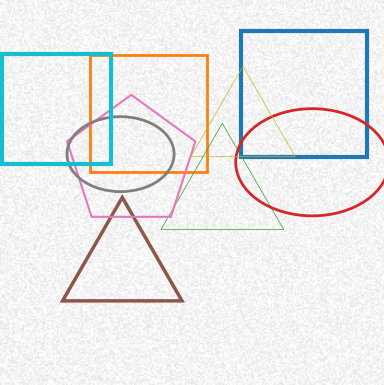[{"shape": "square", "thickness": 3, "radius": 0.82, "center": [0.79, 0.757]}, {"shape": "square", "thickness": 2, "radius": 0.76, "center": [0.386, 0.705]}, {"shape": "triangle", "thickness": 0.5, "radius": 0.92, "center": [0.578, 0.496]}, {"shape": "oval", "thickness": 2, "radius": 0.99, "center": [0.811, 0.579]}, {"shape": "triangle", "thickness": 2.5, "radius": 0.9, "center": [0.318, 0.308]}, {"shape": "pentagon", "thickness": 1.5, "radius": 0.88, "center": [0.341, 0.579]}, {"shape": "oval", "thickness": 2, "radius": 0.7, "center": [0.313, 0.6]}, {"shape": "triangle", "thickness": 0.5, "radius": 0.78, "center": [0.631, 0.672]}, {"shape": "square", "thickness": 3, "radius": 0.71, "center": [0.146, 0.717]}]